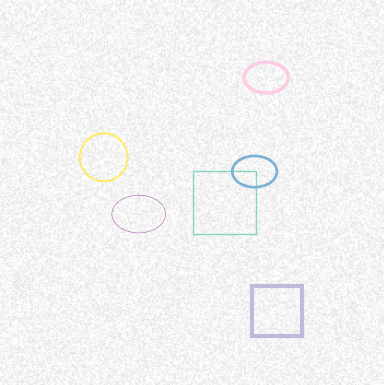[{"shape": "square", "thickness": 1, "radius": 0.41, "center": [0.584, 0.474]}, {"shape": "square", "thickness": 3, "radius": 0.32, "center": [0.72, 0.192]}, {"shape": "oval", "thickness": 2, "radius": 0.29, "center": [0.661, 0.554]}, {"shape": "oval", "thickness": 2.5, "radius": 0.29, "center": [0.692, 0.799]}, {"shape": "oval", "thickness": 0.5, "radius": 0.35, "center": [0.36, 0.444]}, {"shape": "circle", "thickness": 1.5, "radius": 0.31, "center": [0.27, 0.591]}]